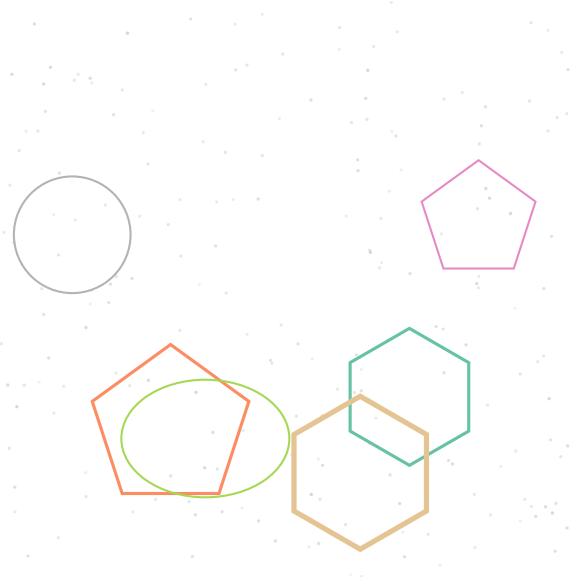[{"shape": "hexagon", "thickness": 1.5, "radius": 0.59, "center": [0.709, 0.312]}, {"shape": "pentagon", "thickness": 1.5, "radius": 0.71, "center": [0.295, 0.26]}, {"shape": "pentagon", "thickness": 1, "radius": 0.52, "center": [0.829, 0.618]}, {"shape": "oval", "thickness": 1, "radius": 0.73, "center": [0.356, 0.24]}, {"shape": "hexagon", "thickness": 2.5, "radius": 0.66, "center": [0.624, 0.181]}, {"shape": "circle", "thickness": 1, "radius": 0.51, "center": [0.125, 0.593]}]